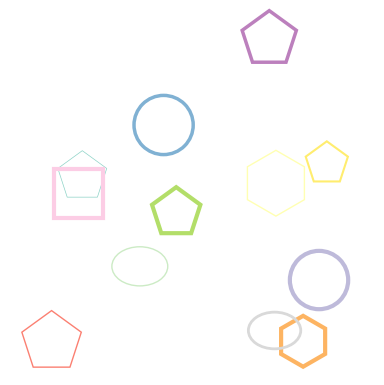[{"shape": "pentagon", "thickness": 0.5, "radius": 0.33, "center": [0.214, 0.542]}, {"shape": "hexagon", "thickness": 1, "radius": 0.43, "center": [0.717, 0.524]}, {"shape": "circle", "thickness": 3, "radius": 0.38, "center": [0.829, 0.273]}, {"shape": "pentagon", "thickness": 1, "radius": 0.41, "center": [0.134, 0.112]}, {"shape": "circle", "thickness": 2.5, "radius": 0.38, "center": [0.425, 0.675]}, {"shape": "hexagon", "thickness": 3, "radius": 0.33, "center": [0.787, 0.114]}, {"shape": "pentagon", "thickness": 3, "radius": 0.33, "center": [0.458, 0.448]}, {"shape": "square", "thickness": 3, "radius": 0.32, "center": [0.205, 0.497]}, {"shape": "oval", "thickness": 2, "radius": 0.34, "center": [0.713, 0.142]}, {"shape": "pentagon", "thickness": 2.5, "radius": 0.37, "center": [0.699, 0.898]}, {"shape": "oval", "thickness": 1, "radius": 0.36, "center": [0.363, 0.308]}, {"shape": "pentagon", "thickness": 1.5, "radius": 0.29, "center": [0.849, 0.575]}]